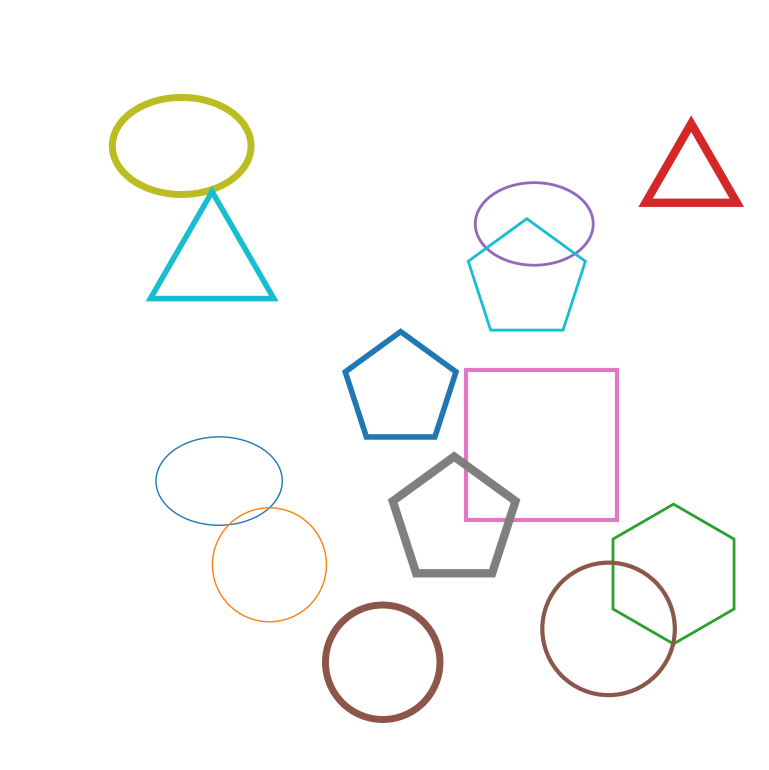[{"shape": "oval", "thickness": 0.5, "radius": 0.41, "center": [0.285, 0.375]}, {"shape": "pentagon", "thickness": 2, "radius": 0.38, "center": [0.52, 0.494]}, {"shape": "circle", "thickness": 0.5, "radius": 0.37, "center": [0.35, 0.267]}, {"shape": "hexagon", "thickness": 1, "radius": 0.45, "center": [0.875, 0.254]}, {"shape": "triangle", "thickness": 3, "radius": 0.34, "center": [0.898, 0.771]}, {"shape": "oval", "thickness": 1, "radius": 0.38, "center": [0.694, 0.709]}, {"shape": "circle", "thickness": 1.5, "radius": 0.43, "center": [0.79, 0.183]}, {"shape": "circle", "thickness": 2.5, "radius": 0.37, "center": [0.497, 0.14]}, {"shape": "square", "thickness": 1.5, "radius": 0.49, "center": [0.704, 0.422]}, {"shape": "pentagon", "thickness": 3, "radius": 0.42, "center": [0.59, 0.323]}, {"shape": "oval", "thickness": 2.5, "radius": 0.45, "center": [0.236, 0.81]}, {"shape": "pentagon", "thickness": 1, "radius": 0.4, "center": [0.684, 0.636]}, {"shape": "triangle", "thickness": 2, "radius": 0.46, "center": [0.275, 0.659]}]